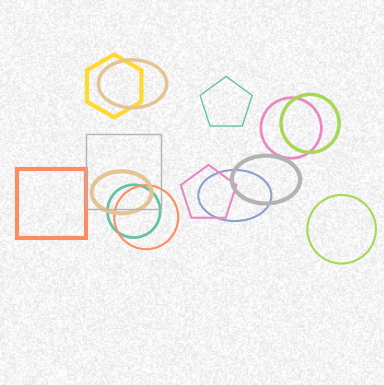[{"shape": "circle", "thickness": 2, "radius": 0.34, "center": [0.348, 0.451]}, {"shape": "pentagon", "thickness": 1, "radius": 0.36, "center": [0.587, 0.73]}, {"shape": "circle", "thickness": 1.5, "radius": 0.42, "center": [0.38, 0.436]}, {"shape": "square", "thickness": 3, "radius": 0.45, "center": [0.134, 0.471]}, {"shape": "oval", "thickness": 1.5, "radius": 0.47, "center": [0.61, 0.492]}, {"shape": "circle", "thickness": 2, "radius": 0.39, "center": [0.756, 0.668]}, {"shape": "pentagon", "thickness": 1.5, "radius": 0.38, "center": [0.542, 0.496]}, {"shape": "circle", "thickness": 2.5, "radius": 0.38, "center": [0.805, 0.68]}, {"shape": "circle", "thickness": 1.5, "radius": 0.45, "center": [0.887, 0.405]}, {"shape": "hexagon", "thickness": 3, "radius": 0.41, "center": [0.297, 0.777]}, {"shape": "oval", "thickness": 3, "radius": 0.39, "center": [0.316, 0.5]}, {"shape": "oval", "thickness": 2.5, "radius": 0.44, "center": [0.344, 0.782]}, {"shape": "square", "thickness": 1, "radius": 0.49, "center": [0.322, 0.555]}, {"shape": "oval", "thickness": 3, "radius": 0.44, "center": [0.691, 0.534]}]